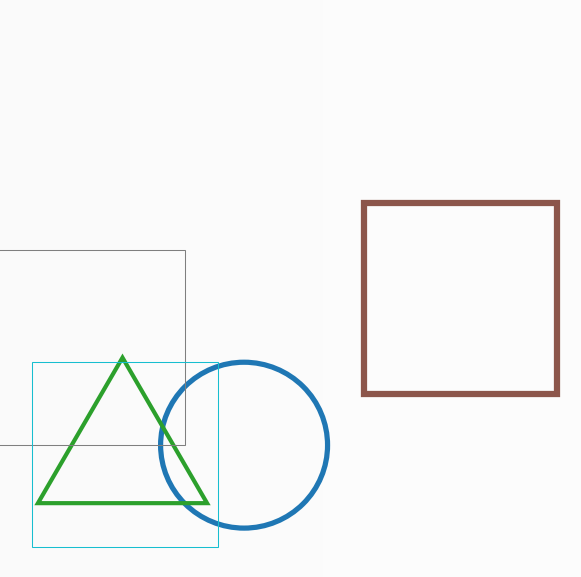[{"shape": "circle", "thickness": 2.5, "radius": 0.72, "center": [0.42, 0.228]}, {"shape": "triangle", "thickness": 2, "radius": 0.84, "center": [0.211, 0.212]}, {"shape": "square", "thickness": 3, "radius": 0.83, "center": [0.793, 0.482]}, {"shape": "square", "thickness": 0.5, "radius": 0.84, "center": [0.15, 0.398]}, {"shape": "square", "thickness": 0.5, "radius": 0.8, "center": [0.216, 0.212]}]